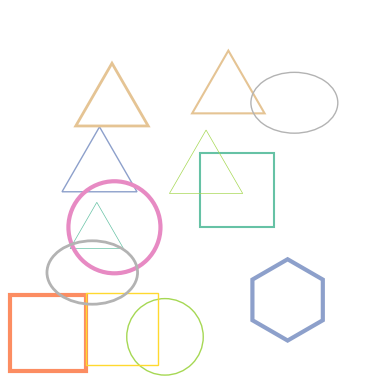[{"shape": "triangle", "thickness": 0.5, "radius": 0.4, "center": [0.251, 0.394]}, {"shape": "square", "thickness": 1.5, "radius": 0.48, "center": [0.616, 0.506]}, {"shape": "square", "thickness": 3, "radius": 0.49, "center": [0.125, 0.134]}, {"shape": "hexagon", "thickness": 3, "radius": 0.53, "center": [0.747, 0.221]}, {"shape": "triangle", "thickness": 1, "radius": 0.56, "center": [0.258, 0.558]}, {"shape": "circle", "thickness": 3, "radius": 0.6, "center": [0.297, 0.41]}, {"shape": "triangle", "thickness": 0.5, "radius": 0.55, "center": [0.535, 0.552]}, {"shape": "circle", "thickness": 1, "radius": 0.5, "center": [0.429, 0.125]}, {"shape": "square", "thickness": 1, "radius": 0.47, "center": [0.318, 0.145]}, {"shape": "triangle", "thickness": 1.5, "radius": 0.54, "center": [0.593, 0.76]}, {"shape": "triangle", "thickness": 2, "radius": 0.54, "center": [0.291, 0.727]}, {"shape": "oval", "thickness": 1, "radius": 0.56, "center": [0.765, 0.733]}, {"shape": "oval", "thickness": 2, "radius": 0.59, "center": [0.24, 0.292]}]